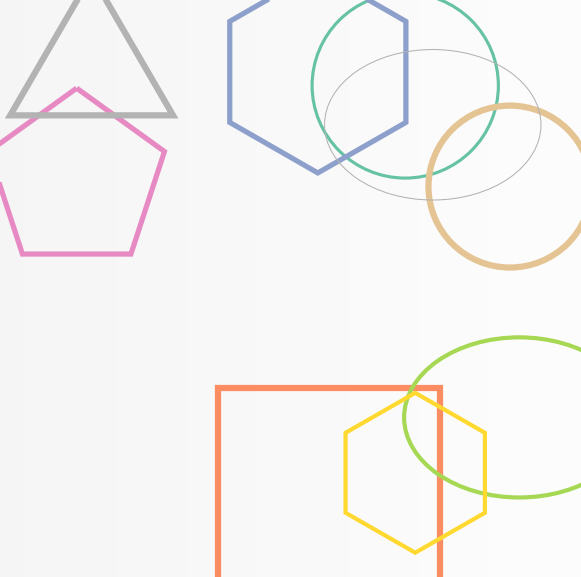[{"shape": "circle", "thickness": 1.5, "radius": 0.8, "center": [0.697, 0.851]}, {"shape": "square", "thickness": 3, "radius": 0.95, "center": [0.566, 0.137]}, {"shape": "hexagon", "thickness": 2.5, "radius": 0.87, "center": [0.547, 0.875]}, {"shape": "pentagon", "thickness": 2.5, "radius": 0.79, "center": [0.132, 0.688]}, {"shape": "oval", "thickness": 2, "radius": 0.99, "center": [0.893, 0.276]}, {"shape": "hexagon", "thickness": 2, "radius": 0.69, "center": [0.714, 0.18]}, {"shape": "circle", "thickness": 3, "radius": 0.7, "center": [0.877, 0.676]}, {"shape": "oval", "thickness": 0.5, "radius": 0.93, "center": [0.745, 0.783]}, {"shape": "triangle", "thickness": 3, "radius": 0.81, "center": [0.158, 0.88]}]